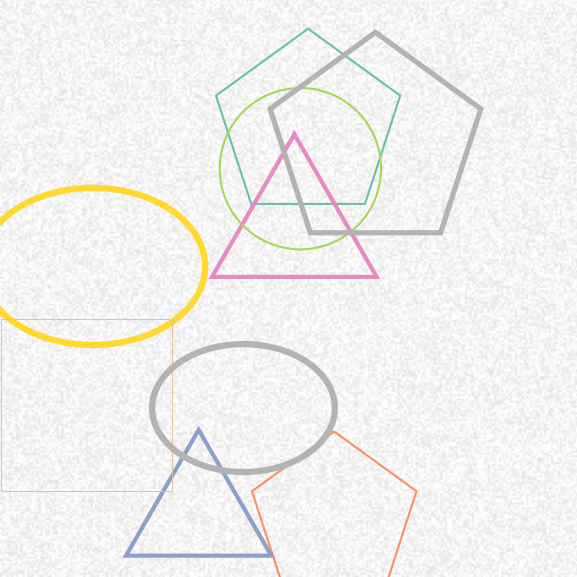[{"shape": "pentagon", "thickness": 1, "radius": 0.84, "center": [0.534, 0.782]}, {"shape": "pentagon", "thickness": 1, "radius": 0.75, "center": [0.579, 0.102]}, {"shape": "triangle", "thickness": 2, "radius": 0.73, "center": [0.344, 0.11]}, {"shape": "triangle", "thickness": 2, "radius": 0.82, "center": [0.51, 0.602]}, {"shape": "circle", "thickness": 1, "radius": 0.7, "center": [0.52, 0.707]}, {"shape": "oval", "thickness": 3, "radius": 0.97, "center": [0.161, 0.538]}, {"shape": "square", "thickness": 0.5, "radius": 0.74, "center": [0.15, 0.298]}, {"shape": "oval", "thickness": 3, "radius": 0.79, "center": [0.422, 0.293]}, {"shape": "pentagon", "thickness": 2.5, "radius": 0.96, "center": [0.65, 0.751]}]